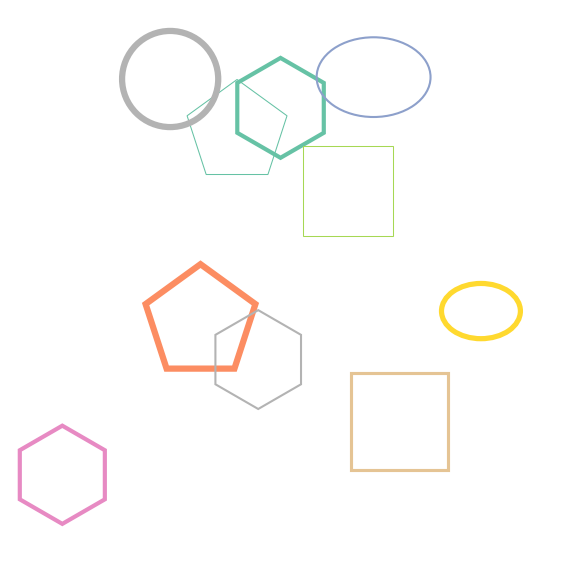[{"shape": "hexagon", "thickness": 2, "radius": 0.43, "center": [0.486, 0.812]}, {"shape": "pentagon", "thickness": 0.5, "radius": 0.45, "center": [0.41, 0.771]}, {"shape": "pentagon", "thickness": 3, "radius": 0.5, "center": [0.347, 0.442]}, {"shape": "oval", "thickness": 1, "radius": 0.49, "center": [0.647, 0.866]}, {"shape": "hexagon", "thickness": 2, "radius": 0.43, "center": [0.108, 0.177]}, {"shape": "square", "thickness": 0.5, "radius": 0.39, "center": [0.602, 0.669]}, {"shape": "oval", "thickness": 2.5, "radius": 0.34, "center": [0.833, 0.46]}, {"shape": "square", "thickness": 1.5, "radius": 0.42, "center": [0.692, 0.269]}, {"shape": "hexagon", "thickness": 1, "radius": 0.43, "center": [0.447, 0.377]}, {"shape": "circle", "thickness": 3, "radius": 0.42, "center": [0.295, 0.862]}]